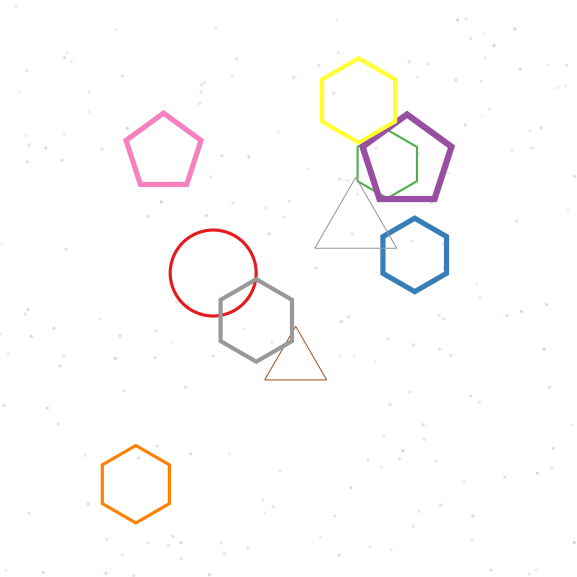[{"shape": "circle", "thickness": 1.5, "radius": 0.37, "center": [0.369, 0.526]}, {"shape": "hexagon", "thickness": 2.5, "radius": 0.32, "center": [0.718, 0.558]}, {"shape": "hexagon", "thickness": 1, "radius": 0.3, "center": [0.671, 0.715]}, {"shape": "pentagon", "thickness": 3, "radius": 0.4, "center": [0.705, 0.72]}, {"shape": "hexagon", "thickness": 1.5, "radius": 0.34, "center": [0.235, 0.161]}, {"shape": "hexagon", "thickness": 2, "radius": 0.36, "center": [0.621, 0.825]}, {"shape": "triangle", "thickness": 0.5, "radius": 0.31, "center": [0.512, 0.372]}, {"shape": "pentagon", "thickness": 2.5, "radius": 0.34, "center": [0.283, 0.735]}, {"shape": "triangle", "thickness": 0.5, "radius": 0.41, "center": [0.616, 0.61]}, {"shape": "hexagon", "thickness": 2, "radius": 0.36, "center": [0.444, 0.444]}]